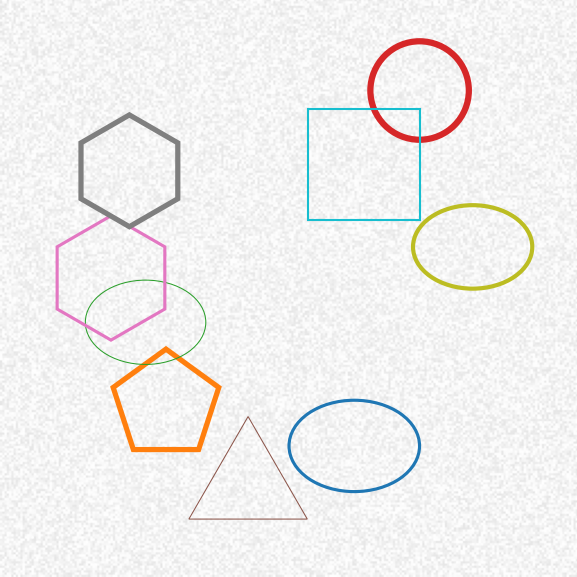[{"shape": "oval", "thickness": 1.5, "radius": 0.57, "center": [0.613, 0.227]}, {"shape": "pentagon", "thickness": 2.5, "radius": 0.48, "center": [0.287, 0.298]}, {"shape": "oval", "thickness": 0.5, "radius": 0.52, "center": [0.252, 0.441]}, {"shape": "circle", "thickness": 3, "radius": 0.43, "center": [0.727, 0.842]}, {"shape": "triangle", "thickness": 0.5, "radius": 0.59, "center": [0.43, 0.159]}, {"shape": "hexagon", "thickness": 1.5, "radius": 0.54, "center": [0.192, 0.518]}, {"shape": "hexagon", "thickness": 2.5, "radius": 0.48, "center": [0.224, 0.703]}, {"shape": "oval", "thickness": 2, "radius": 0.52, "center": [0.818, 0.572]}, {"shape": "square", "thickness": 1, "radius": 0.48, "center": [0.631, 0.714]}]